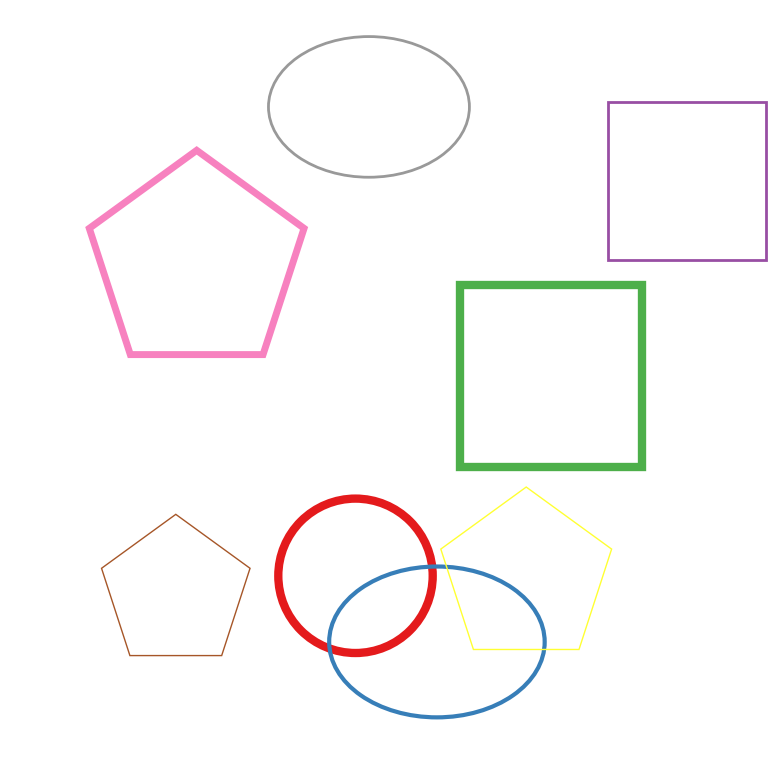[{"shape": "circle", "thickness": 3, "radius": 0.5, "center": [0.462, 0.252]}, {"shape": "oval", "thickness": 1.5, "radius": 0.7, "center": [0.567, 0.166]}, {"shape": "square", "thickness": 3, "radius": 0.59, "center": [0.715, 0.512]}, {"shape": "square", "thickness": 1, "radius": 0.51, "center": [0.892, 0.765]}, {"shape": "pentagon", "thickness": 0.5, "radius": 0.58, "center": [0.683, 0.251]}, {"shape": "pentagon", "thickness": 0.5, "radius": 0.51, "center": [0.228, 0.231]}, {"shape": "pentagon", "thickness": 2.5, "radius": 0.73, "center": [0.255, 0.658]}, {"shape": "oval", "thickness": 1, "radius": 0.65, "center": [0.479, 0.861]}]